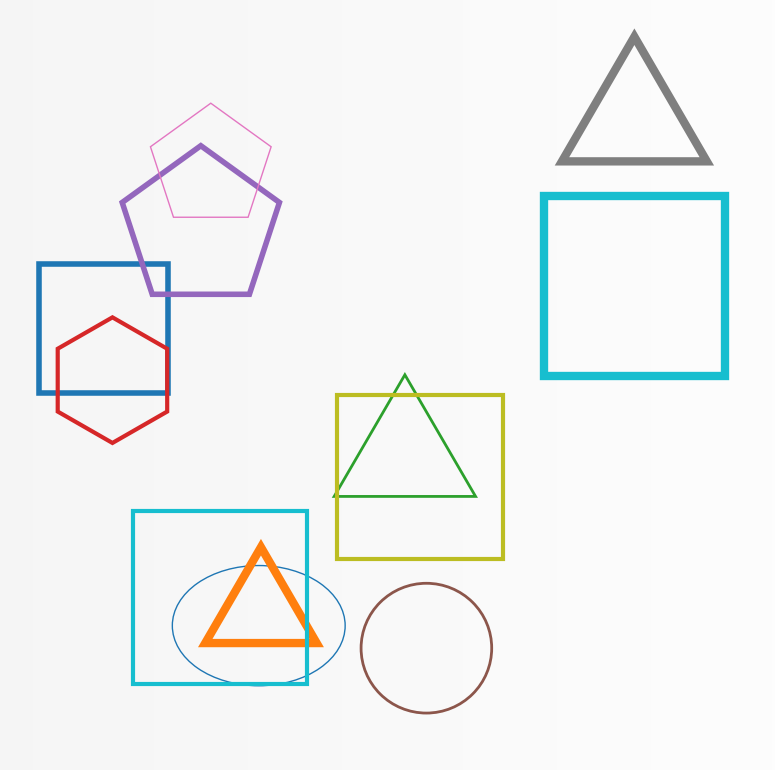[{"shape": "oval", "thickness": 0.5, "radius": 0.56, "center": [0.334, 0.187]}, {"shape": "square", "thickness": 2, "radius": 0.42, "center": [0.134, 0.573]}, {"shape": "triangle", "thickness": 3, "radius": 0.41, "center": [0.337, 0.206]}, {"shape": "triangle", "thickness": 1, "radius": 0.53, "center": [0.522, 0.408]}, {"shape": "hexagon", "thickness": 1.5, "radius": 0.41, "center": [0.145, 0.506]}, {"shape": "pentagon", "thickness": 2, "radius": 0.53, "center": [0.259, 0.704]}, {"shape": "circle", "thickness": 1, "radius": 0.42, "center": [0.55, 0.158]}, {"shape": "pentagon", "thickness": 0.5, "radius": 0.41, "center": [0.272, 0.784]}, {"shape": "triangle", "thickness": 3, "radius": 0.54, "center": [0.819, 0.844]}, {"shape": "square", "thickness": 1.5, "radius": 0.53, "center": [0.542, 0.381]}, {"shape": "square", "thickness": 1.5, "radius": 0.56, "center": [0.284, 0.224]}, {"shape": "square", "thickness": 3, "radius": 0.58, "center": [0.819, 0.628]}]